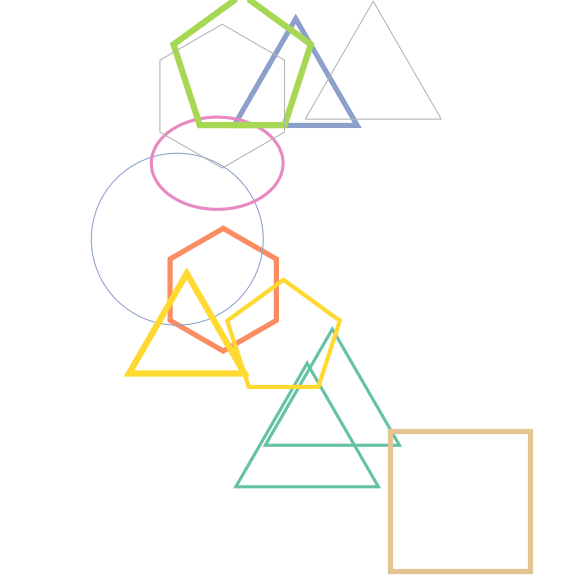[{"shape": "triangle", "thickness": 1.5, "radius": 0.67, "center": [0.575, 0.295]}, {"shape": "triangle", "thickness": 1.5, "radius": 0.71, "center": [0.532, 0.228]}, {"shape": "hexagon", "thickness": 2.5, "radius": 0.53, "center": [0.387, 0.497]}, {"shape": "circle", "thickness": 0.5, "radius": 0.74, "center": [0.307, 0.585]}, {"shape": "triangle", "thickness": 2.5, "radius": 0.62, "center": [0.512, 0.843]}, {"shape": "oval", "thickness": 1.5, "radius": 0.57, "center": [0.376, 0.716]}, {"shape": "pentagon", "thickness": 3, "radius": 0.62, "center": [0.419, 0.884]}, {"shape": "pentagon", "thickness": 2, "radius": 0.51, "center": [0.491, 0.412]}, {"shape": "triangle", "thickness": 3, "radius": 0.58, "center": [0.323, 0.41]}, {"shape": "square", "thickness": 2.5, "radius": 0.61, "center": [0.796, 0.132]}, {"shape": "hexagon", "thickness": 0.5, "radius": 0.62, "center": [0.385, 0.833]}, {"shape": "triangle", "thickness": 0.5, "radius": 0.68, "center": [0.646, 0.861]}]